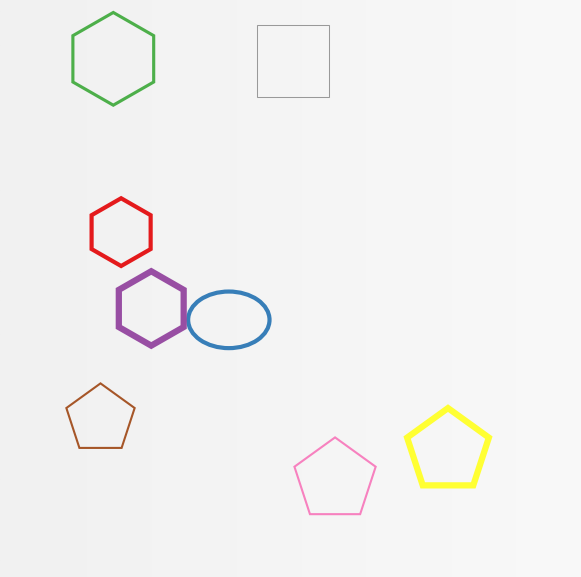[{"shape": "hexagon", "thickness": 2, "radius": 0.29, "center": [0.208, 0.597]}, {"shape": "oval", "thickness": 2, "radius": 0.35, "center": [0.394, 0.445]}, {"shape": "hexagon", "thickness": 1.5, "radius": 0.4, "center": [0.195, 0.897]}, {"shape": "hexagon", "thickness": 3, "radius": 0.32, "center": [0.26, 0.465]}, {"shape": "pentagon", "thickness": 3, "radius": 0.37, "center": [0.771, 0.219]}, {"shape": "pentagon", "thickness": 1, "radius": 0.31, "center": [0.173, 0.273]}, {"shape": "pentagon", "thickness": 1, "radius": 0.37, "center": [0.576, 0.168]}, {"shape": "square", "thickness": 0.5, "radius": 0.31, "center": [0.504, 0.894]}]